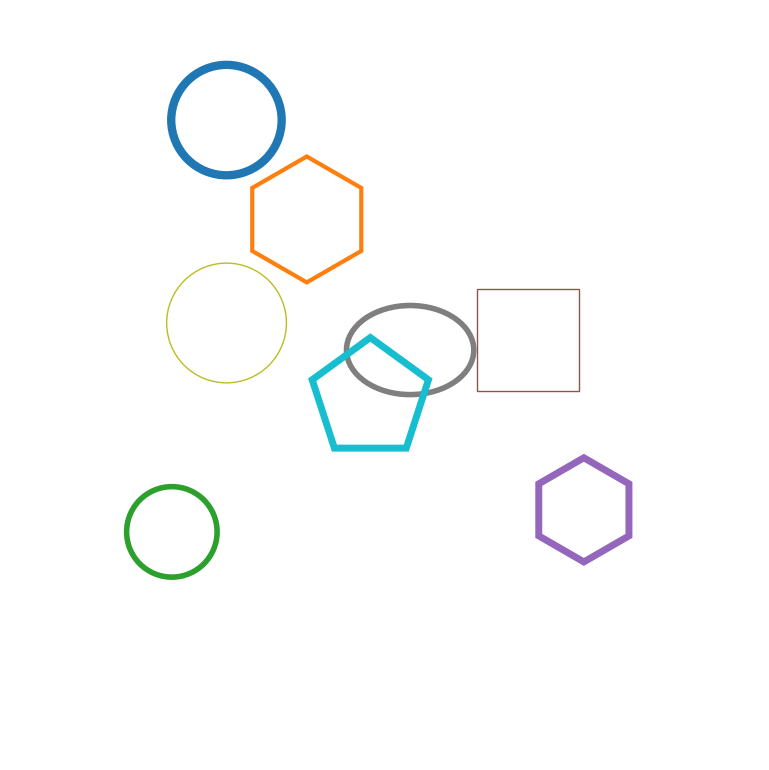[{"shape": "circle", "thickness": 3, "radius": 0.36, "center": [0.294, 0.844]}, {"shape": "hexagon", "thickness": 1.5, "radius": 0.41, "center": [0.398, 0.715]}, {"shape": "circle", "thickness": 2, "radius": 0.29, "center": [0.223, 0.309]}, {"shape": "hexagon", "thickness": 2.5, "radius": 0.34, "center": [0.758, 0.338]}, {"shape": "square", "thickness": 0.5, "radius": 0.33, "center": [0.686, 0.558]}, {"shape": "oval", "thickness": 2, "radius": 0.41, "center": [0.533, 0.545]}, {"shape": "circle", "thickness": 0.5, "radius": 0.39, "center": [0.294, 0.581]}, {"shape": "pentagon", "thickness": 2.5, "radius": 0.4, "center": [0.481, 0.482]}]